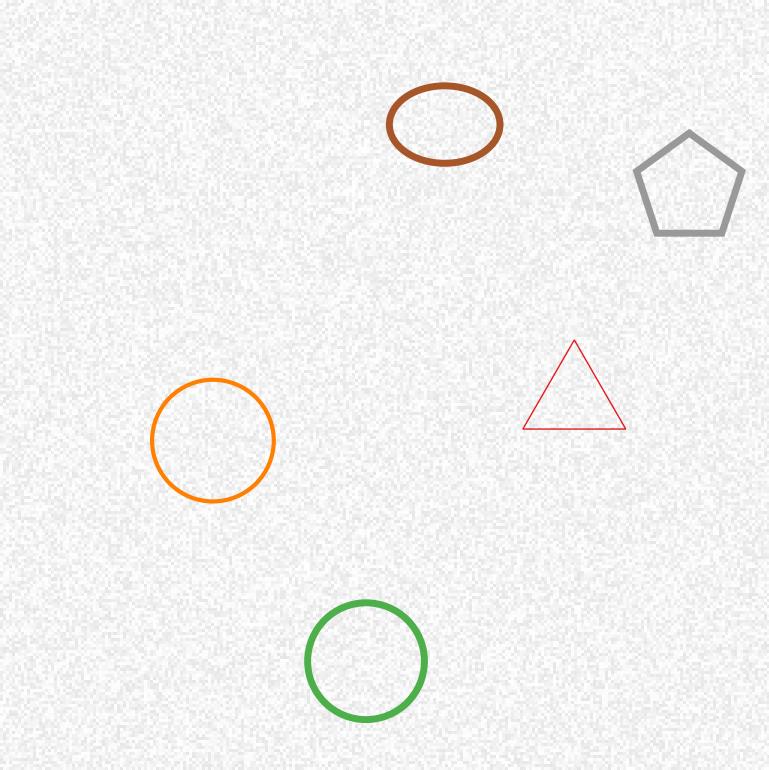[{"shape": "triangle", "thickness": 0.5, "radius": 0.39, "center": [0.746, 0.481]}, {"shape": "circle", "thickness": 2.5, "radius": 0.38, "center": [0.475, 0.141]}, {"shape": "circle", "thickness": 1.5, "radius": 0.4, "center": [0.277, 0.428]}, {"shape": "oval", "thickness": 2.5, "radius": 0.36, "center": [0.578, 0.838]}, {"shape": "pentagon", "thickness": 2.5, "radius": 0.36, "center": [0.895, 0.755]}]